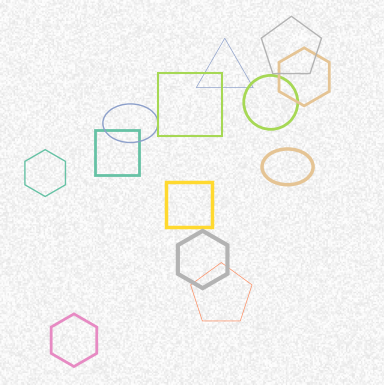[{"shape": "hexagon", "thickness": 1, "radius": 0.3, "center": [0.117, 0.55]}, {"shape": "square", "thickness": 2, "radius": 0.29, "center": [0.304, 0.603]}, {"shape": "pentagon", "thickness": 0.5, "radius": 0.42, "center": [0.575, 0.234]}, {"shape": "triangle", "thickness": 0.5, "radius": 0.43, "center": [0.584, 0.815]}, {"shape": "oval", "thickness": 1, "radius": 0.36, "center": [0.339, 0.68]}, {"shape": "hexagon", "thickness": 2, "radius": 0.34, "center": [0.192, 0.116]}, {"shape": "circle", "thickness": 2, "radius": 0.35, "center": [0.703, 0.734]}, {"shape": "square", "thickness": 1.5, "radius": 0.41, "center": [0.493, 0.729]}, {"shape": "square", "thickness": 2.5, "radius": 0.3, "center": [0.491, 0.469]}, {"shape": "hexagon", "thickness": 2, "radius": 0.38, "center": [0.79, 0.8]}, {"shape": "oval", "thickness": 2.5, "radius": 0.33, "center": [0.747, 0.567]}, {"shape": "hexagon", "thickness": 3, "radius": 0.37, "center": [0.526, 0.326]}, {"shape": "pentagon", "thickness": 1, "radius": 0.41, "center": [0.757, 0.875]}]